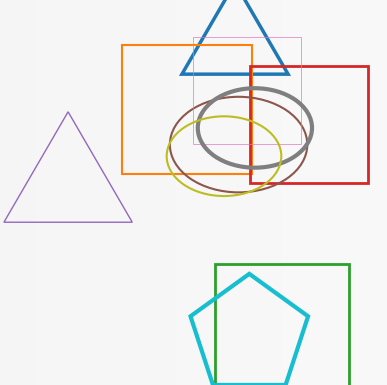[{"shape": "triangle", "thickness": 2.5, "radius": 0.79, "center": [0.606, 0.886]}, {"shape": "square", "thickness": 1.5, "radius": 0.84, "center": [0.482, 0.716]}, {"shape": "square", "thickness": 2, "radius": 0.86, "center": [0.728, 0.143]}, {"shape": "square", "thickness": 2, "radius": 0.76, "center": [0.797, 0.675]}, {"shape": "triangle", "thickness": 1, "radius": 0.96, "center": [0.176, 0.518]}, {"shape": "oval", "thickness": 1.5, "radius": 0.89, "center": [0.616, 0.624]}, {"shape": "square", "thickness": 0.5, "radius": 0.7, "center": [0.638, 0.764]}, {"shape": "oval", "thickness": 3, "radius": 0.74, "center": [0.658, 0.668]}, {"shape": "oval", "thickness": 1.5, "radius": 0.74, "center": [0.578, 0.594]}, {"shape": "pentagon", "thickness": 3, "radius": 0.8, "center": [0.643, 0.129]}]